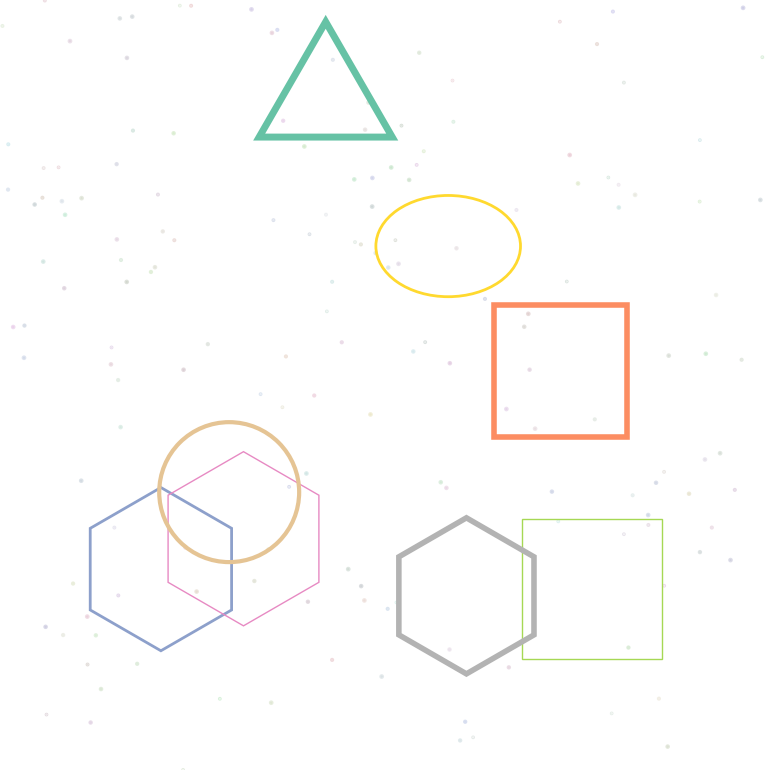[{"shape": "triangle", "thickness": 2.5, "radius": 0.5, "center": [0.423, 0.872]}, {"shape": "square", "thickness": 2, "radius": 0.43, "center": [0.728, 0.518]}, {"shape": "hexagon", "thickness": 1, "radius": 0.53, "center": [0.209, 0.261]}, {"shape": "hexagon", "thickness": 0.5, "radius": 0.57, "center": [0.316, 0.3]}, {"shape": "square", "thickness": 0.5, "radius": 0.45, "center": [0.769, 0.235]}, {"shape": "oval", "thickness": 1, "radius": 0.47, "center": [0.582, 0.68]}, {"shape": "circle", "thickness": 1.5, "radius": 0.45, "center": [0.298, 0.361]}, {"shape": "hexagon", "thickness": 2, "radius": 0.51, "center": [0.606, 0.226]}]